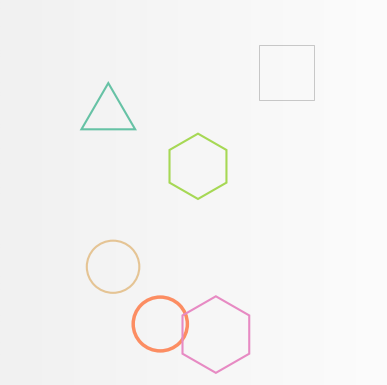[{"shape": "triangle", "thickness": 1.5, "radius": 0.4, "center": [0.279, 0.704]}, {"shape": "circle", "thickness": 2.5, "radius": 0.35, "center": [0.414, 0.158]}, {"shape": "hexagon", "thickness": 1.5, "radius": 0.5, "center": [0.557, 0.131]}, {"shape": "hexagon", "thickness": 1.5, "radius": 0.42, "center": [0.511, 0.568]}, {"shape": "circle", "thickness": 1.5, "radius": 0.34, "center": [0.292, 0.307]}, {"shape": "square", "thickness": 0.5, "radius": 0.36, "center": [0.739, 0.812]}]